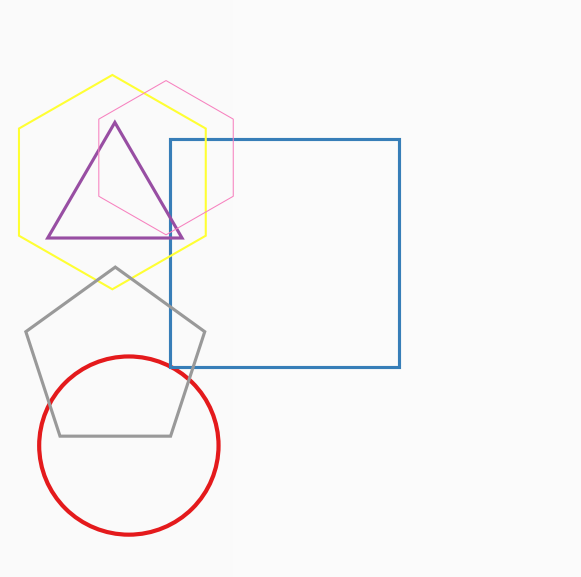[{"shape": "circle", "thickness": 2, "radius": 0.77, "center": [0.222, 0.228]}, {"shape": "square", "thickness": 1.5, "radius": 0.99, "center": [0.489, 0.562]}, {"shape": "triangle", "thickness": 1.5, "radius": 0.67, "center": [0.198, 0.654]}, {"shape": "hexagon", "thickness": 1, "radius": 0.93, "center": [0.193, 0.684]}, {"shape": "hexagon", "thickness": 0.5, "radius": 0.67, "center": [0.286, 0.726]}, {"shape": "pentagon", "thickness": 1.5, "radius": 0.81, "center": [0.198, 0.375]}]